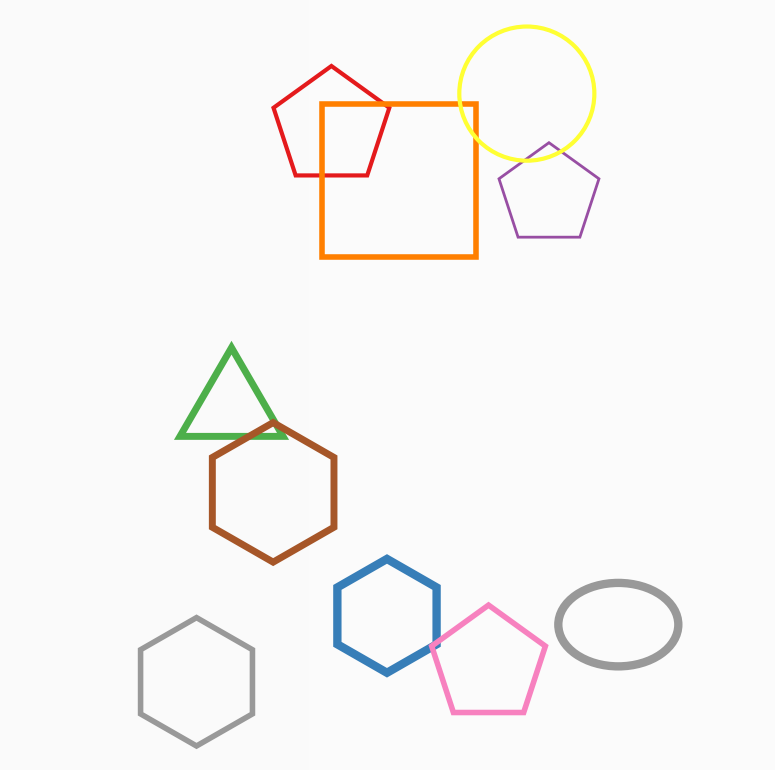[{"shape": "pentagon", "thickness": 1.5, "radius": 0.39, "center": [0.428, 0.836]}, {"shape": "hexagon", "thickness": 3, "radius": 0.37, "center": [0.499, 0.2]}, {"shape": "triangle", "thickness": 2.5, "radius": 0.38, "center": [0.299, 0.472]}, {"shape": "pentagon", "thickness": 1, "radius": 0.34, "center": [0.708, 0.747]}, {"shape": "square", "thickness": 2, "radius": 0.5, "center": [0.515, 0.765]}, {"shape": "circle", "thickness": 1.5, "radius": 0.44, "center": [0.68, 0.878]}, {"shape": "hexagon", "thickness": 2.5, "radius": 0.45, "center": [0.352, 0.361]}, {"shape": "pentagon", "thickness": 2, "radius": 0.39, "center": [0.63, 0.137]}, {"shape": "hexagon", "thickness": 2, "radius": 0.42, "center": [0.254, 0.115]}, {"shape": "oval", "thickness": 3, "radius": 0.39, "center": [0.798, 0.189]}]